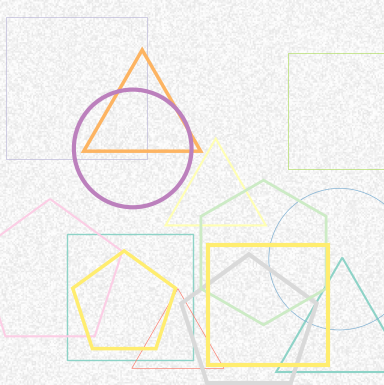[{"shape": "triangle", "thickness": 1.5, "radius": 0.99, "center": [0.889, 0.133]}, {"shape": "square", "thickness": 1, "radius": 0.82, "center": [0.338, 0.228]}, {"shape": "triangle", "thickness": 1.5, "radius": 0.75, "center": [0.56, 0.49]}, {"shape": "square", "thickness": 0.5, "radius": 0.92, "center": [0.198, 0.771]}, {"shape": "triangle", "thickness": 0.5, "radius": 0.69, "center": [0.462, 0.112]}, {"shape": "circle", "thickness": 0.5, "radius": 0.92, "center": [0.882, 0.327]}, {"shape": "triangle", "thickness": 2.5, "radius": 0.88, "center": [0.369, 0.695]}, {"shape": "square", "thickness": 0.5, "radius": 0.75, "center": [0.899, 0.711]}, {"shape": "pentagon", "thickness": 1.5, "radius": 0.99, "center": [0.13, 0.286]}, {"shape": "pentagon", "thickness": 3, "radius": 0.92, "center": [0.647, 0.155]}, {"shape": "circle", "thickness": 3, "radius": 0.76, "center": [0.345, 0.614]}, {"shape": "hexagon", "thickness": 2, "radius": 0.94, "center": [0.684, 0.344]}, {"shape": "pentagon", "thickness": 2.5, "radius": 0.7, "center": [0.322, 0.208]}, {"shape": "square", "thickness": 3, "radius": 0.78, "center": [0.697, 0.208]}]